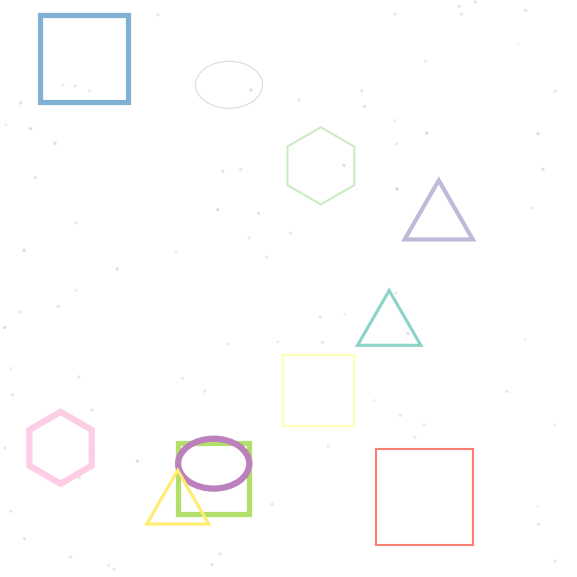[{"shape": "triangle", "thickness": 1.5, "radius": 0.32, "center": [0.674, 0.433]}, {"shape": "square", "thickness": 1, "radius": 0.31, "center": [0.551, 0.322]}, {"shape": "triangle", "thickness": 2, "radius": 0.34, "center": [0.76, 0.619]}, {"shape": "square", "thickness": 1, "radius": 0.42, "center": [0.735, 0.139]}, {"shape": "square", "thickness": 2.5, "radius": 0.38, "center": [0.145, 0.898]}, {"shape": "square", "thickness": 2.5, "radius": 0.31, "center": [0.37, 0.171]}, {"shape": "hexagon", "thickness": 3, "radius": 0.31, "center": [0.105, 0.224]}, {"shape": "oval", "thickness": 0.5, "radius": 0.29, "center": [0.397, 0.852]}, {"shape": "oval", "thickness": 3, "radius": 0.31, "center": [0.37, 0.196]}, {"shape": "hexagon", "thickness": 1, "radius": 0.33, "center": [0.556, 0.712]}, {"shape": "triangle", "thickness": 1.5, "radius": 0.31, "center": [0.308, 0.123]}]